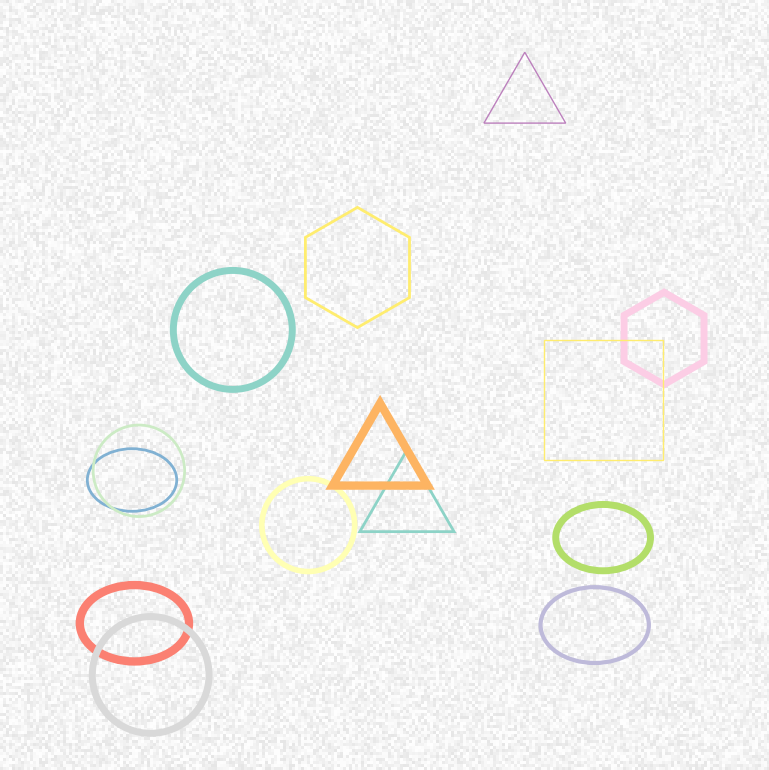[{"shape": "triangle", "thickness": 1, "radius": 0.35, "center": [0.528, 0.345]}, {"shape": "circle", "thickness": 2.5, "radius": 0.39, "center": [0.302, 0.572]}, {"shape": "circle", "thickness": 2, "radius": 0.3, "center": [0.4, 0.318]}, {"shape": "oval", "thickness": 1.5, "radius": 0.35, "center": [0.772, 0.188]}, {"shape": "oval", "thickness": 3, "radius": 0.35, "center": [0.175, 0.191]}, {"shape": "oval", "thickness": 1, "radius": 0.29, "center": [0.171, 0.377]}, {"shape": "triangle", "thickness": 3, "radius": 0.36, "center": [0.494, 0.405]}, {"shape": "oval", "thickness": 2.5, "radius": 0.31, "center": [0.783, 0.302]}, {"shape": "hexagon", "thickness": 2.5, "radius": 0.3, "center": [0.862, 0.56]}, {"shape": "circle", "thickness": 2.5, "radius": 0.38, "center": [0.196, 0.123]}, {"shape": "triangle", "thickness": 0.5, "radius": 0.31, "center": [0.682, 0.871]}, {"shape": "circle", "thickness": 1, "radius": 0.3, "center": [0.18, 0.389]}, {"shape": "hexagon", "thickness": 1, "radius": 0.39, "center": [0.464, 0.653]}, {"shape": "square", "thickness": 0.5, "radius": 0.39, "center": [0.784, 0.481]}]